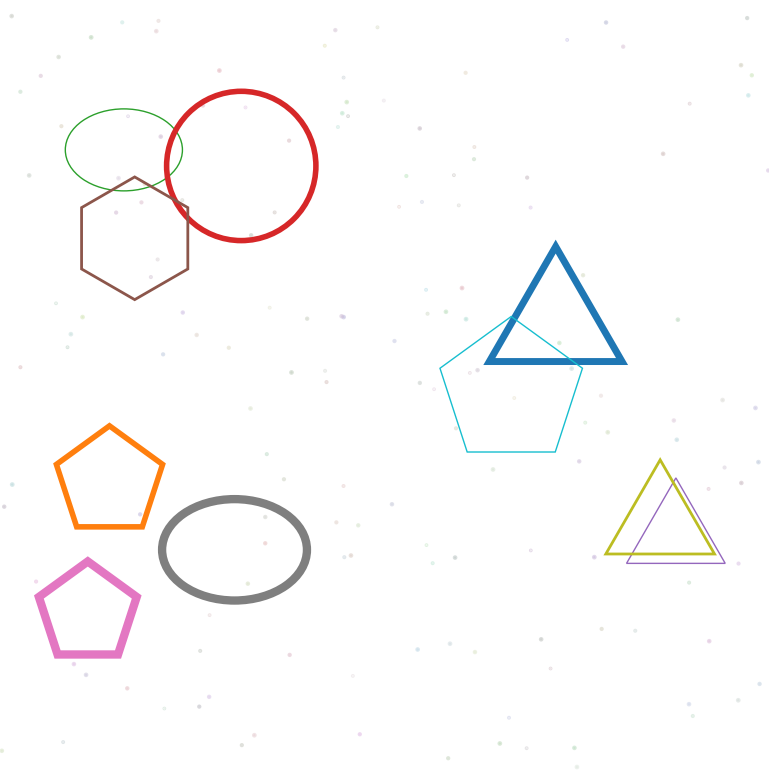[{"shape": "triangle", "thickness": 2.5, "radius": 0.5, "center": [0.722, 0.58]}, {"shape": "pentagon", "thickness": 2, "radius": 0.36, "center": [0.142, 0.374]}, {"shape": "oval", "thickness": 0.5, "radius": 0.38, "center": [0.161, 0.805]}, {"shape": "circle", "thickness": 2, "radius": 0.48, "center": [0.313, 0.784]}, {"shape": "triangle", "thickness": 0.5, "radius": 0.37, "center": [0.878, 0.305]}, {"shape": "hexagon", "thickness": 1, "radius": 0.4, "center": [0.175, 0.691]}, {"shape": "pentagon", "thickness": 3, "radius": 0.33, "center": [0.114, 0.204]}, {"shape": "oval", "thickness": 3, "radius": 0.47, "center": [0.305, 0.286]}, {"shape": "triangle", "thickness": 1, "radius": 0.41, "center": [0.857, 0.321]}, {"shape": "pentagon", "thickness": 0.5, "radius": 0.49, "center": [0.664, 0.492]}]